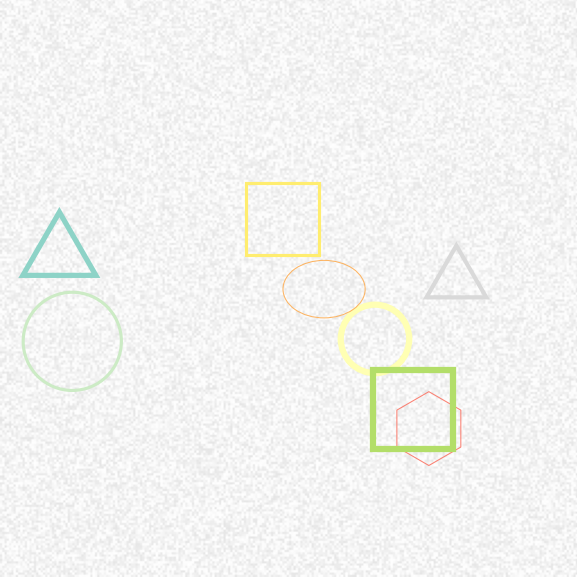[{"shape": "triangle", "thickness": 2.5, "radius": 0.37, "center": [0.103, 0.559]}, {"shape": "circle", "thickness": 3, "radius": 0.3, "center": [0.649, 0.412]}, {"shape": "hexagon", "thickness": 0.5, "radius": 0.32, "center": [0.743, 0.257]}, {"shape": "oval", "thickness": 0.5, "radius": 0.36, "center": [0.561, 0.498]}, {"shape": "square", "thickness": 3, "radius": 0.34, "center": [0.715, 0.29]}, {"shape": "triangle", "thickness": 2, "radius": 0.3, "center": [0.79, 0.514]}, {"shape": "circle", "thickness": 1.5, "radius": 0.43, "center": [0.125, 0.408]}, {"shape": "square", "thickness": 1.5, "radius": 0.31, "center": [0.489, 0.62]}]